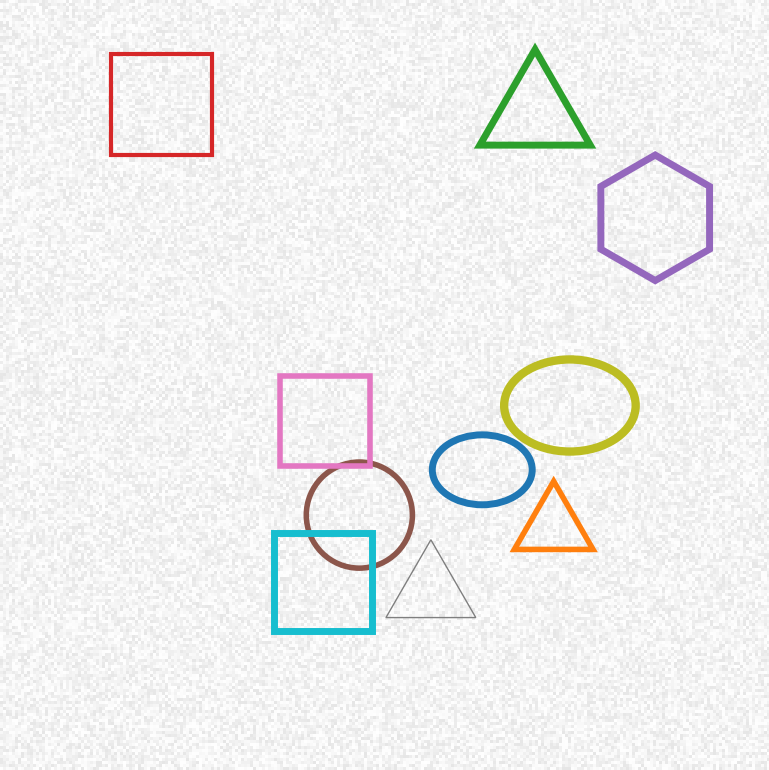[{"shape": "oval", "thickness": 2.5, "radius": 0.32, "center": [0.626, 0.39]}, {"shape": "triangle", "thickness": 2, "radius": 0.29, "center": [0.719, 0.316]}, {"shape": "triangle", "thickness": 2.5, "radius": 0.41, "center": [0.695, 0.853]}, {"shape": "square", "thickness": 1.5, "radius": 0.33, "center": [0.21, 0.864]}, {"shape": "hexagon", "thickness": 2.5, "radius": 0.41, "center": [0.851, 0.717]}, {"shape": "circle", "thickness": 2, "radius": 0.34, "center": [0.467, 0.331]}, {"shape": "square", "thickness": 2, "radius": 0.29, "center": [0.422, 0.453]}, {"shape": "triangle", "thickness": 0.5, "radius": 0.34, "center": [0.56, 0.232]}, {"shape": "oval", "thickness": 3, "radius": 0.43, "center": [0.74, 0.473]}, {"shape": "square", "thickness": 2.5, "radius": 0.32, "center": [0.419, 0.244]}]